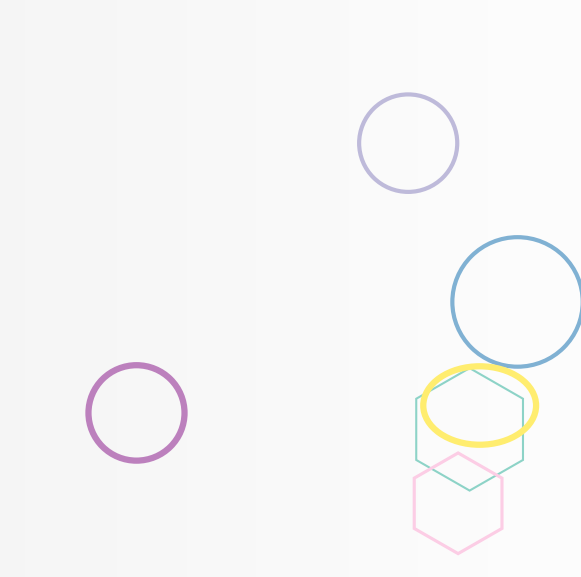[{"shape": "hexagon", "thickness": 1, "radius": 0.53, "center": [0.808, 0.256]}, {"shape": "circle", "thickness": 2, "radius": 0.42, "center": [0.702, 0.751]}, {"shape": "circle", "thickness": 2, "radius": 0.56, "center": [0.89, 0.476]}, {"shape": "hexagon", "thickness": 1.5, "radius": 0.44, "center": [0.788, 0.128]}, {"shape": "circle", "thickness": 3, "radius": 0.41, "center": [0.235, 0.284]}, {"shape": "oval", "thickness": 3, "radius": 0.49, "center": [0.825, 0.297]}]